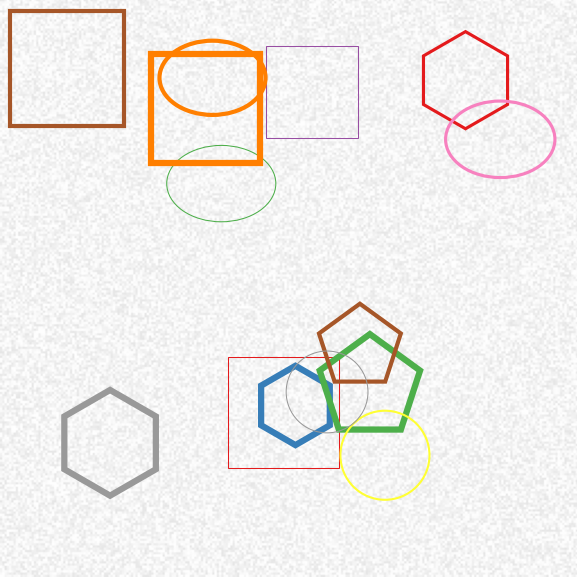[{"shape": "square", "thickness": 0.5, "radius": 0.48, "center": [0.491, 0.285]}, {"shape": "hexagon", "thickness": 1.5, "radius": 0.42, "center": [0.806, 0.86]}, {"shape": "hexagon", "thickness": 3, "radius": 0.34, "center": [0.512, 0.297]}, {"shape": "oval", "thickness": 0.5, "radius": 0.47, "center": [0.383, 0.681]}, {"shape": "pentagon", "thickness": 3, "radius": 0.46, "center": [0.64, 0.329]}, {"shape": "square", "thickness": 0.5, "radius": 0.4, "center": [0.54, 0.839]}, {"shape": "square", "thickness": 3, "radius": 0.47, "center": [0.356, 0.811]}, {"shape": "oval", "thickness": 2, "radius": 0.46, "center": [0.368, 0.864]}, {"shape": "circle", "thickness": 1, "radius": 0.39, "center": [0.667, 0.211]}, {"shape": "square", "thickness": 2, "radius": 0.49, "center": [0.116, 0.881]}, {"shape": "pentagon", "thickness": 2, "radius": 0.37, "center": [0.623, 0.399]}, {"shape": "oval", "thickness": 1.5, "radius": 0.47, "center": [0.866, 0.758]}, {"shape": "circle", "thickness": 0.5, "radius": 0.35, "center": [0.566, 0.32]}, {"shape": "hexagon", "thickness": 3, "radius": 0.46, "center": [0.191, 0.232]}]